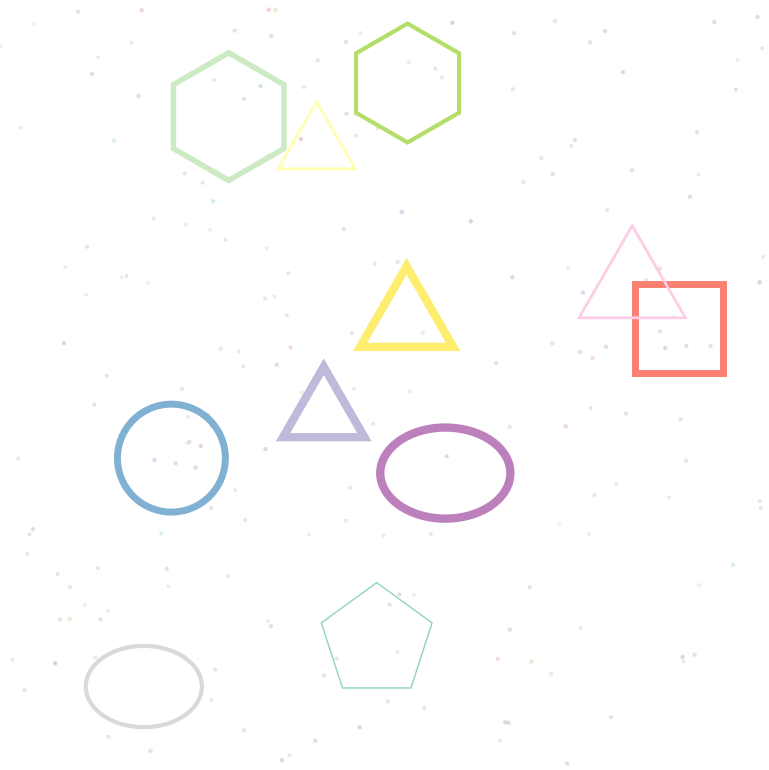[{"shape": "pentagon", "thickness": 0.5, "radius": 0.38, "center": [0.489, 0.168]}, {"shape": "triangle", "thickness": 1, "radius": 0.29, "center": [0.411, 0.81]}, {"shape": "triangle", "thickness": 3, "radius": 0.31, "center": [0.42, 0.463]}, {"shape": "square", "thickness": 2.5, "radius": 0.29, "center": [0.882, 0.573]}, {"shape": "circle", "thickness": 2.5, "radius": 0.35, "center": [0.223, 0.405]}, {"shape": "hexagon", "thickness": 1.5, "radius": 0.39, "center": [0.529, 0.892]}, {"shape": "triangle", "thickness": 1, "radius": 0.4, "center": [0.821, 0.627]}, {"shape": "oval", "thickness": 1.5, "radius": 0.38, "center": [0.187, 0.108]}, {"shape": "oval", "thickness": 3, "radius": 0.42, "center": [0.578, 0.386]}, {"shape": "hexagon", "thickness": 2, "radius": 0.41, "center": [0.297, 0.849]}, {"shape": "triangle", "thickness": 3, "radius": 0.35, "center": [0.528, 0.584]}]